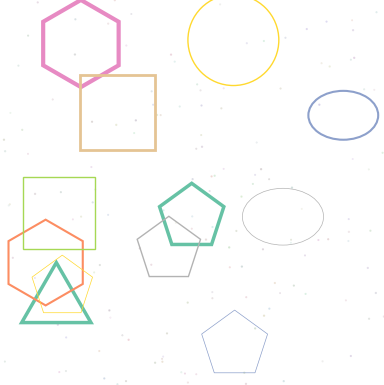[{"shape": "triangle", "thickness": 2.5, "radius": 0.52, "center": [0.146, 0.214]}, {"shape": "pentagon", "thickness": 2.5, "radius": 0.44, "center": [0.498, 0.436]}, {"shape": "hexagon", "thickness": 1.5, "radius": 0.56, "center": [0.119, 0.318]}, {"shape": "pentagon", "thickness": 0.5, "radius": 0.45, "center": [0.609, 0.105]}, {"shape": "oval", "thickness": 1.5, "radius": 0.45, "center": [0.892, 0.701]}, {"shape": "hexagon", "thickness": 3, "radius": 0.57, "center": [0.21, 0.887]}, {"shape": "square", "thickness": 1, "radius": 0.47, "center": [0.152, 0.446]}, {"shape": "pentagon", "thickness": 0.5, "radius": 0.41, "center": [0.162, 0.255]}, {"shape": "circle", "thickness": 1, "radius": 0.59, "center": [0.606, 0.896]}, {"shape": "square", "thickness": 2, "radius": 0.49, "center": [0.306, 0.709]}, {"shape": "oval", "thickness": 0.5, "radius": 0.53, "center": [0.735, 0.437]}, {"shape": "pentagon", "thickness": 1, "radius": 0.43, "center": [0.439, 0.352]}]